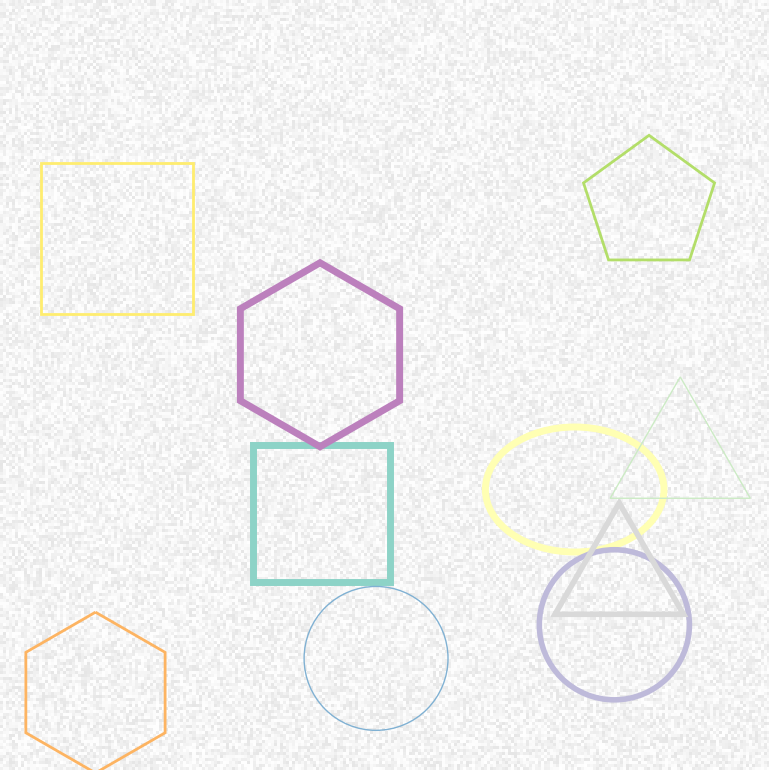[{"shape": "square", "thickness": 2.5, "radius": 0.45, "center": [0.417, 0.333]}, {"shape": "oval", "thickness": 2.5, "radius": 0.58, "center": [0.746, 0.364]}, {"shape": "circle", "thickness": 2, "radius": 0.49, "center": [0.798, 0.189]}, {"shape": "circle", "thickness": 0.5, "radius": 0.47, "center": [0.488, 0.145]}, {"shape": "hexagon", "thickness": 1, "radius": 0.52, "center": [0.124, 0.101]}, {"shape": "pentagon", "thickness": 1, "radius": 0.45, "center": [0.843, 0.735]}, {"shape": "triangle", "thickness": 2, "radius": 0.48, "center": [0.804, 0.25]}, {"shape": "hexagon", "thickness": 2.5, "radius": 0.6, "center": [0.416, 0.539]}, {"shape": "triangle", "thickness": 0.5, "radius": 0.53, "center": [0.883, 0.405]}, {"shape": "square", "thickness": 1, "radius": 0.49, "center": [0.152, 0.69]}]